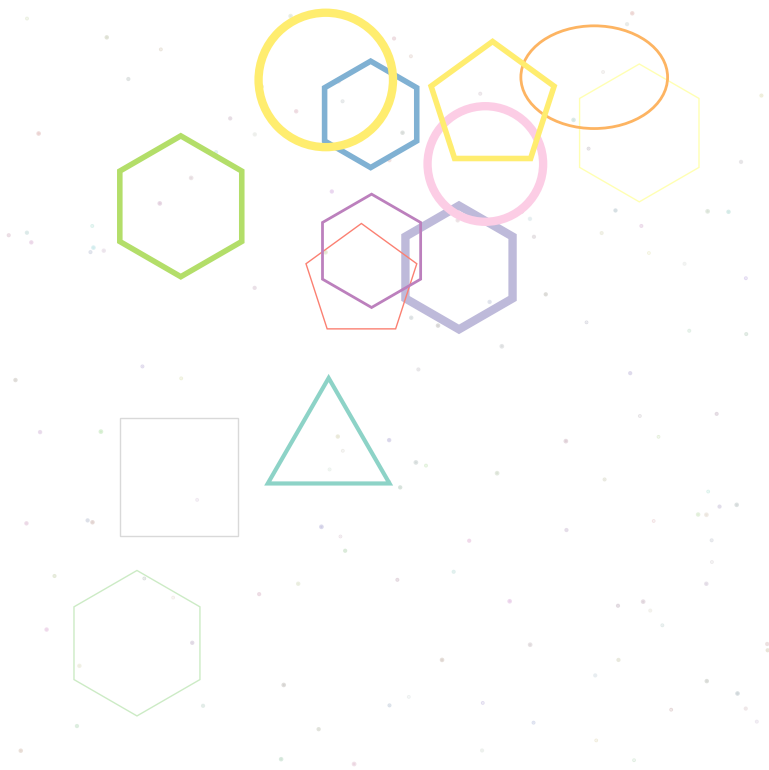[{"shape": "triangle", "thickness": 1.5, "radius": 0.46, "center": [0.427, 0.418]}, {"shape": "hexagon", "thickness": 0.5, "radius": 0.45, "center": [0.83, 0.827]}, {"shape": "hexagon", "thickness": 3, "radius": 0.4, "center": [0.596, 0.653]}, {"shape": "pentagon", "thickness": 0.5, "radius": 0.38, "center": [0.469, 0.634]}, {"shape": "hexagon", "thickness": 2, "radius": 0.35, "center": [0.481, 0.851]}, {"shape": "oval", "thickness": 1, "radius": 0.48, "center": [0.772, 0.9]}, {"shape": "hexagon", "thickness": 2, "radius": 0.46, "center": [0.235, 0.732]}, {"shape": "circle", "thickness": 3, "radius": 0.38, "center": [0.63, 0.787]}, {"shape": "square", "thickness": 0.5, "radius": 0.38, "center": [0.233, 0.381]}, {"shape": "hexagon", "thickness": 1, "radius": 0.37, "center": [0.483, 0.674]}, {"shape": "hexagon", "thickness": 0.5, "radius": 0.47, "center": [0.178, 0.165]}, {"shape": "pentagon", "thickness": 2, "radius": 0.42, "center": [0.64, 0.862]}, {"shape": "circle", "thickness": 3, "radius": 0.44, "center": [0.423, 0.896]}]